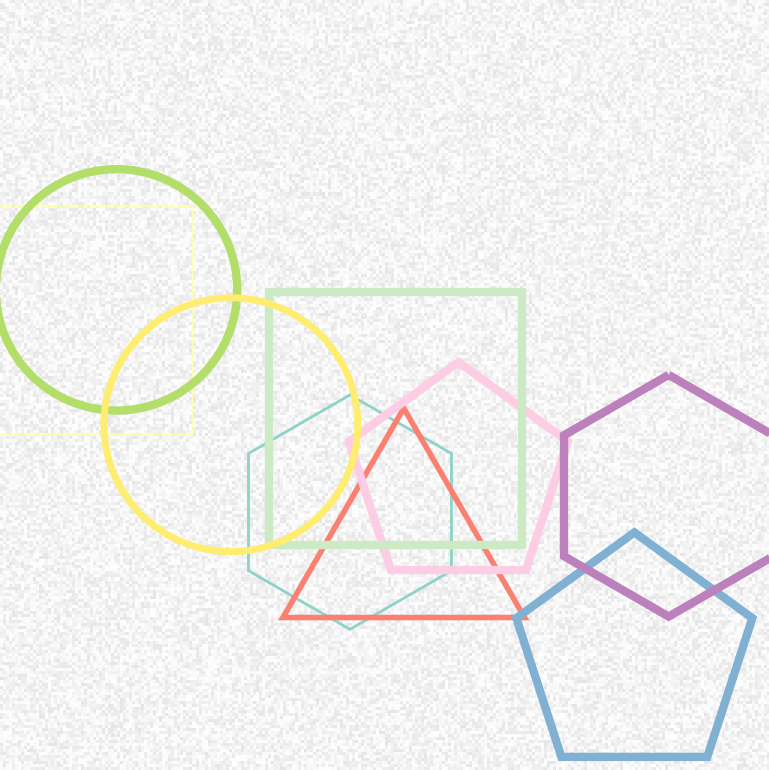[{"shape": "hexagon", "thickness": 1, "radius": 0.76, "center": [0.454, 0.335]}, {"shape": "square", "thickness": 0.5, "radius": 0.74, "center": [0.101, 0.584]}, {"shape": "triangle", "thickness": 2, "radius": 0.91, "center": [0.524, 0.289]}, {"shape": "pentagon", "thickness": 3, "radius": 0.81, "center": [0.824, 0.147]}, {"shape": "circle", "thickness": 3, "radius": 0.78, "center": [0.151, 0.624]}, {"shape": "pentagon", "thickness": 3, "radius": 0.75, "center": [0.595, 0.38]}, {"shape": "hexagon", "thickness": 3, "radius": 0.78, "center": [0.868, 0.356]}, {"shape": "square", "thickness": 3, "radius": 0.82, "center": [0.514, 0.457]}, {"shape": "circle", "thickness": 2.5, "radius": 0.82, "center": [0.3, 0.448]}]